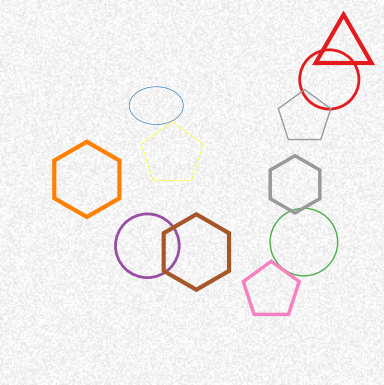[{"shape": "triangle", "thickness": 3, "radius": 0.42, "center": [0.892, 0.878]}, {"shape": "circle", "thickness": 2, "radius": 0.38, "center": [0.855, 0.794]}, {"shape": "oval", "thickness": 0.5, "radius": 0.35, "center": [0.406, 0.726]}, {"shape": "circle", "thickness": 1, "radius": 0.44, "center": [0.789, 0.371]}, {"shape": "circle", "thickness": 2, "radius": 0.41, "center": [0.383, 0.362]}, {"shape": "hexagon", "thickness": 3, "radius": 0.49, "center": [0.226, 0.534]}, {"shape": "pentagon", "thickness": 0.5, "radius": 0.42, "center": [0.448, 0.6]}, {"shape": "hexagon", "thickness": 3, "radius": 0.49, "center": [0.51, 0.345]}, {"shape": "pentagon", "thickness": 2.5, "radius": 0.38, "center": [0.705, 0.245]}, {"shape": "pentagon", "thickness": 1, "radius": 0.36, "center": [0.791, 0.696]}, {"shape": "hexagon", "thickness": 2.5, "radius": 0.37, "center": [0.766, 0.521]}]